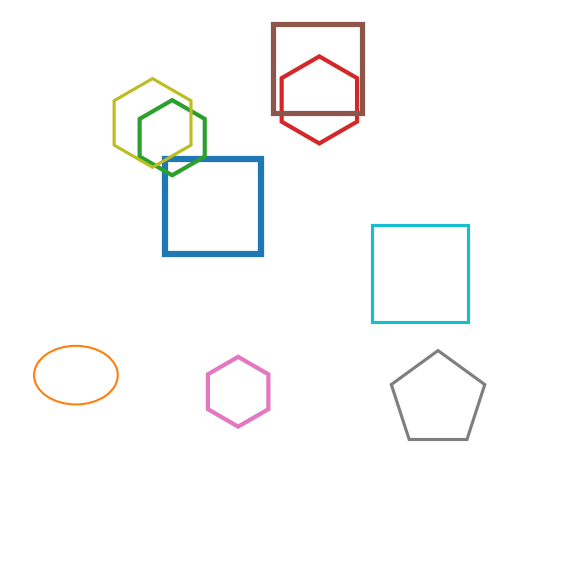[{"shape": "square", "thickness": 3, "radius": 0.41, "center": [0.369, 0.642]}, {"shape": "oval", "thickness": 1, "radius": 0.36, "center": [0.131, 0.35]}, {"shape": "hexagon", "thickness": 2, "radius": 0.33, "center": [0.298, 0.761]}, {"shape": "hexagon", "thickness": 2, "radius": 0.38, "center": [0.553, 0.826]}, {"shape": "square", "thickness": 2.5, "radius": 0.38, "center": [0.55, 0.881]}, {"shape": "hexagon", "thickness": 2, "radius": 0.3, "center": [0.412, 0.321]}, {"shape": "pentagon", "thickness": 1.5, "radius": 0.43, "center": [0.759, 0.307]}, {"shape": "hexagon", "thickness": 1.5, "radius": 0.38, "center": [0.264, 0.786]}, {"shape": "square", "thickness": 1.5, "radius": 0.42, "center": [0.727, 0.526]}]